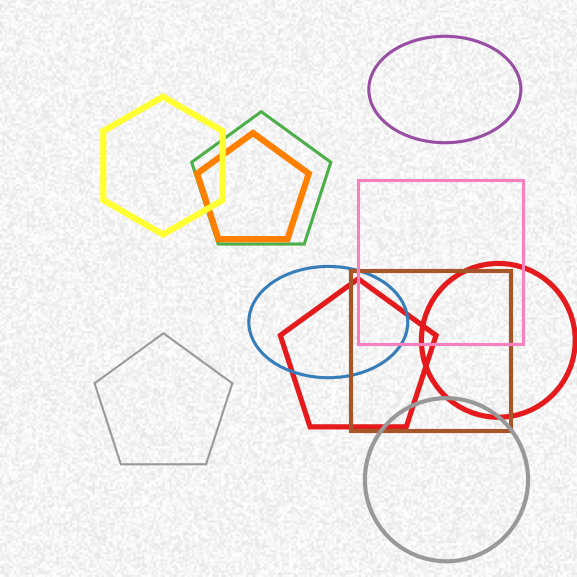[{"shape": "pentagon", "thickness": 2.5, "radius": 0.71, "center": [0.62, 0.375]}, {"shape": "circle", "thickness": 2.5, "radius": 0.67, "center": [0.863, 0.41]}, {"shape": "oval", "thickness": 1.5, "radius": 0.69, "center": [0.568, 0.441]}, {"shape": "pentagon", "thickness": 1.5, "radius": 0.63, "center": [0.452, 0.679]}, {"shape": "oval", "thickness": 1.5, "radius": 0.66, "center": [0.77, 0.844]}, {"shape": "pentagon", "thickness": 3, "radius": 0.51, "center": [0.438, 0.667]}, {"shape": "hexagon", "thickness": 3, "radius": 0.6, "center": [0.282, 0.712]}, {"shape": "square", "thickness": 2, "radius": 0.69, "center": [0.746, 0.391]}, {"shape": "square", "thickness": 1.5, "radius": 0.71, "center": [0.763, 0.546]}, {"shape": "circle", "thickness": 2, "radius": 0.71, "center": [0.773, 0.168]}, {"shape": "pentagon", "thickness": 1, "radius": 0.63, "center": [0.283, 0.297]}]